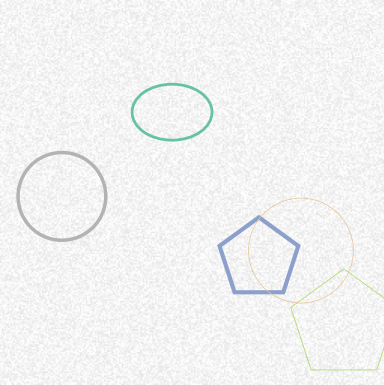[{"shape": "oval", "thickness": 2, "radius": 0.52, "center": [0.447, 0.709]}, {"shape": "pentagon", "thickness": 3, "radius": 0.54, "center": [0.673, 0.328]}, {"shape": "pentagon", "thickness": 0.5, "radius": 0.73, "center": [0.893, 0.157]}, {"shape": "circle", "thickness": 0.5, "radius": 0.68, "center": [0.782, 0.349]}, {"shape": "circle", "thickness": 2.5, "radius": 0.57, "center": [0.161, 0.49]}]